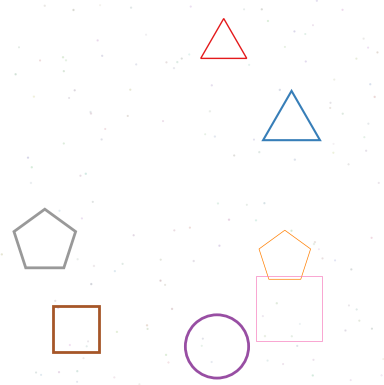[{"shape": "triangle", "thickness": 1, "radius": 0.35, "center": [0.581, 0.883]}, {"shape": "triangle", "thickness": 1.5, "radius": 0.43, "center": [0.757, 0.679]}, {"shape": "circle", "thickness": 2, "radius": 0.41, "center": [0.564, 0.1]}, {"shape": "pentagon", "thickness": 0.5, "radius": 0.35, "center": [0.74, 0.332]}, {"shape": "square", "thickness": 2, "radius": 0.3, "center": [0.197, 0.145]}, {"shape": "square", "thickness": 0.5, "radius": 0.43, "center": [0.751, 0.198]}, {"shape": "pentagon", "thickness": 2, "radius": 0.42, "center": [0.116, 0.372]}]